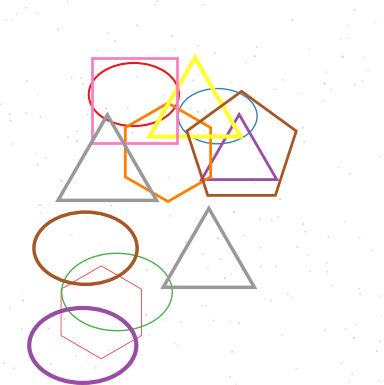[{"shape": "hexagon", "thickness": 0.5, "radius": 0.6, "center": [0.263, 0.189]}, {"shape": "oval", "thickness": 1.5, "radius": 0.59, "center": [0.348, 0.755]}, {"shape": "oval", "thickness": 1, "radius": 0.51, "center": [0.565, 0.698]}, {"shape": "oval", "thickness": 1, "radius": 0.72, "center": [0.304, 0.242]}, {"shape": "oval", "thickness": 3, "radius": 0.7, "center": [0.215, 0.103]}, {"shape": "triangle", "thickness": 2, "radius": 0.56, "center": [0.621, 0.59]}, {"shape": "hexagon", "thickness": 2, "radius": 0.64, "center": [0.436, 0.605]}, {"shape": "triangle", "thickness": 3, "radius": 0.68, "center": [0.506, 0.714]}, {"shape": "oval", "thickness": 2.5, "radius": 0.67, "center": [0.222, 0.355]}, {"shape": "pentagon", "thickness": 2, "radius": 0.75, "center": [0.627, 0.613]}, {"shape": "square", "thickness": 2, "radius": 0.55, "center": [0.35, 0.74]}, {"shape": "triangle", "thickness": 2.5, "radius": 0.68, "center": [0.542, 0.322]}, {"shape": "triangle", "thickness": 2.5, "radius": 0.74, "center": [0.279, 0.554]}]